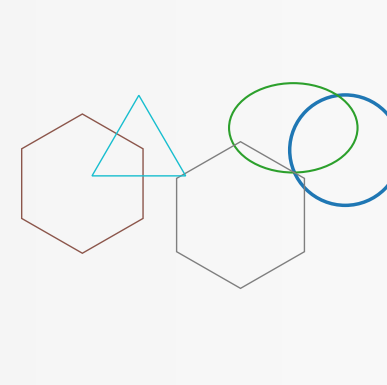[{"shape": "circle", "thickness": 2.5, "radius": 0.72, "center": [0.891, 0.61]}, {"shape": "oval", "thickness": 1.5, "radius": 0.83, "center": [0.757, 0.668]}, {"shape": "hexagon", "thickness": 1, "radius": 0.9, "center": [0.213, 0.523]}, {"shape": "hexagon", "thickness": 1, "radius": 0.95, "center": [0.621, 0.441]}, {"shape": "triangle", "thickness": 1, "radius": 0.7, "center": [0.358, 0.613]}]